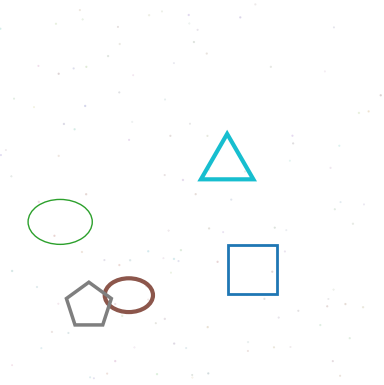[{"shape": "square", "thickness": 2, "radius": 0.32, "center": [0.656, 0.3]}, {"shape": "oval", "thickness": 1, "radius": 0.42, "center": [0.156, 0.424]}, {"shape": "oval", "thickness": 3, "radius": 0.31, "center": [0.335, 0.233]}, {"shape": "pentagon", "thickness": 2.5, "radius": 0.31, "center": [0.231, 0.206]}, {"shape": "triangle", "thickness": 3, "radius": 0.39, "center": [0.59, 0.574]}]